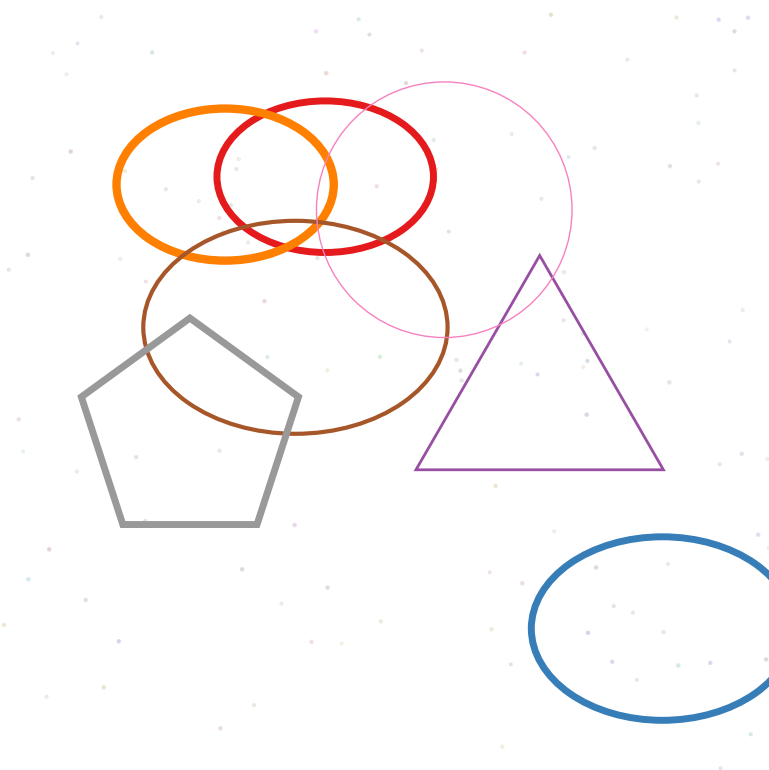[{"shape": "oval", "thickness": 2.5, "radius": 0.7, "center": [0.422, 0.771]}, {"shape": "oval", "thickness": 2.5, "radius": 0.85, "center": [0.86, 0.184]}, {"shape": "triangle", "thickness": 1, "radius": 0.93, "center": [0.701, 0.483]}, {"shape": "oval", "thickness": 3, "radius": 0.71, "center": [0.292, 0.76]}, {"shape": "oval", "thickness": 1.5, "radius": 0.99, "center": [0.384, 0.575]}, {"shape": "circle", "thickness": 0.5, "radius": 0.83, "center": [0.577, 0.728]}, {"shape": "pentagon", "thickness": 2.5, "radius": 0.74, "center": [0.247, 0.439]}]